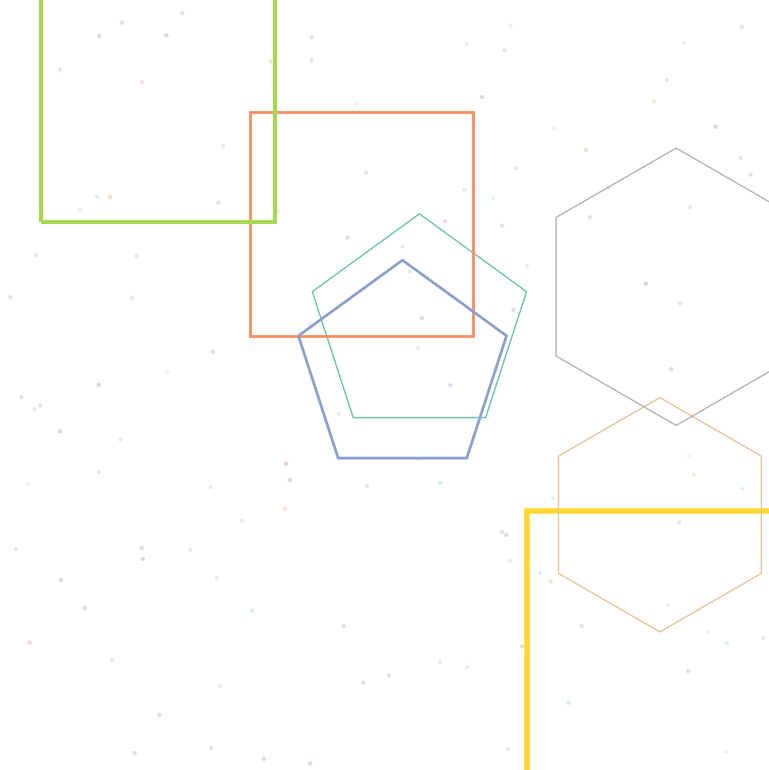[{"shape": "pentagon", "thickness": 0.5, "radius": 0.73, "center": [0.545, 0.576]}, {"shape": "square", "thickness": 1, "radius": 0.73, "center": [0.47, 0.709]}, {"shape": "pentagon", "thickness": 1, "radius": 0.71, "center": [0.523, 0.52]}, {"shape": "square", "thickness": 1.5, "radius": 0.76, "center": [0.205, 0.865]}, {"shape": "square", "thickness": 2, "radius": 0.88, "center": [0.862, 0.16]}, {"shape": "hexagon", "thickness": 0.5, "radius": 0.76, "center": [0.857, 0.331]}, {"shape": "hexagon", "thickness": 0.5, "radius": 0.9, "center": [0.878, 0.628]}]